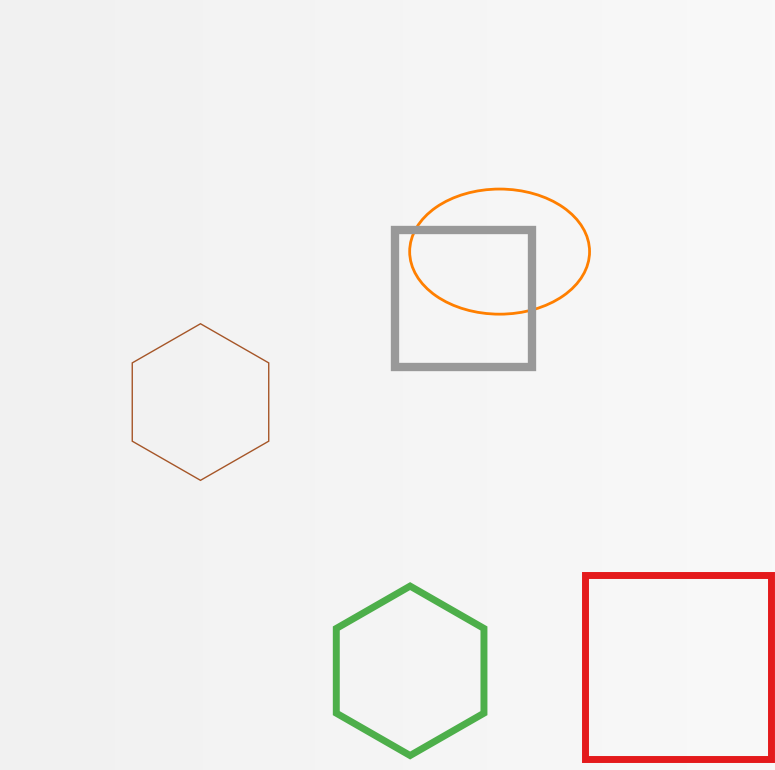[{"shape": "square", "thickness": 2.5, "radius": 0.6, "center": [0.875, 0.134]}, {"shape": "hexagon", "thickness": 2.5, "radius": 0.55, "center": [0.529, 0.129]}, {"shape": "oval", "thickness": 1, "radius": 0.58, "center": [0.645, 0.673]}, {"shape": "hexagon", "thickness": 0.5, "radius": 0.51, "center": [0.259, 0.478]}, {"shape": "square", "thickness": 3, "radius": 0.44, "center": [0.598, 0.612]}]